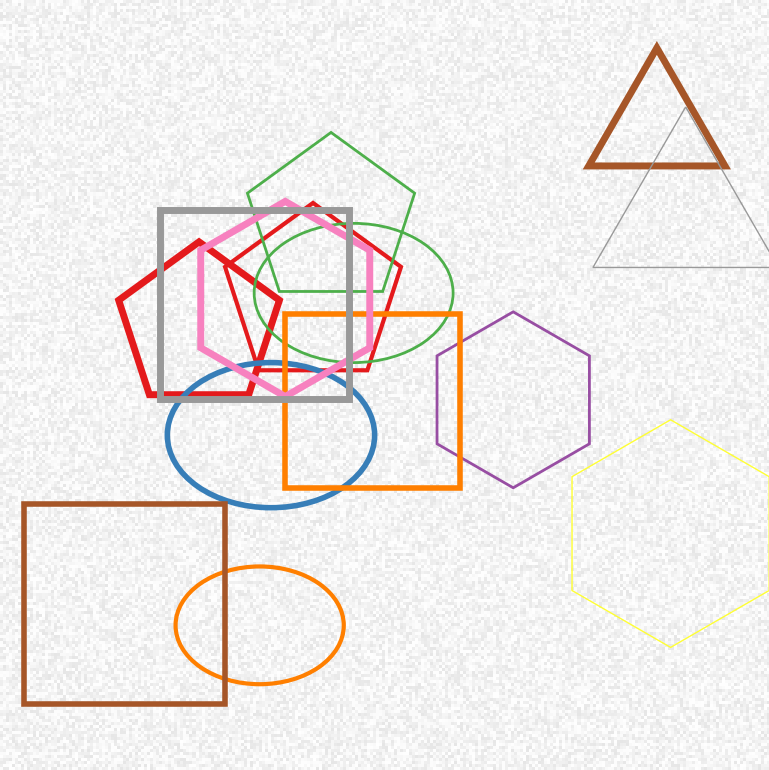[{"shape": "pentagon", "thickness": 1.5, "radius": 0.6, "center": [0.407, 0.616]}, {"shape": "pentagon", "thickness": 2.5, "radius": 0.55, "center": [0.258, 0.576]}, {"shape": "oval", "thickness": 2, "radius": 0.67, "center": [0.352, 0.435]}, {"shape": "pentagon", "thickness": 1, "radius": 0.57, "center": [0.43, 0.714]}, {"shape": "oval", "thickness": 1, "radius": 0.65, "center": [0.459, 0.62]}, {"shape": "hexagon", "thickness": 1, "radius": 0.57, "center": [0.667, 0.481]}, {"shape": "oval", "thickness": 1.5, "radius": 0.55, "center": [0.337, 0.188]}, {"shape": "square", "thickness": 2, "radius": 0.57, "center": [0.484, 0.479]}, {"shape": "hexagon", "thickness": 0.5, "radius": 0.74, "center": [0.871, 0.307]}, {"shape": "square", "thickness": 2, "radius": 0.65, "center": [0.162, 0.216]}, {"shape": "triangle", "thickness": 2.5, "radius": 0.51, "center": [0.853, 0.836]}, {"shape": "hexagon", "thickness": 2.5, "radius": 0.63, "center": [0.37, 0.612]}, {"shape": "triangle", "thickness": 0.5, "radius": 0.7, "center": [0.89, 0.722]}, {"shape": "square", "thickness": 2.5, "radius": 0.61, "center": [0.331, 0.605]}]